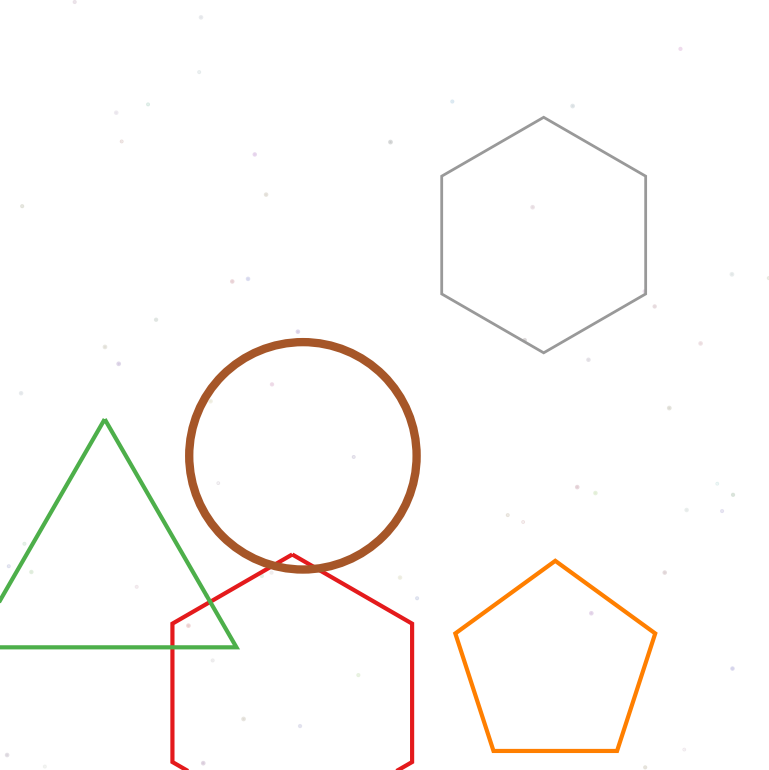[{"shape": "hexagon", "thickness": 1.5, "radius": 0.9, "center": [0.38, 0.1]}, {"shape": "triangle", "thickness": 1.5, "radius": 0.99, "center": [0.136, 0.258]}, {"shape": "pentagon", "thickness": 1.5, "radius": 0.68, "center": [0.721, 0.135]}, {"shape": "circle", "thickness": 3, "radius": 0.74, "center": [0.393, 0.408]}, {"shape": "hexagon", "thickness": 1, "radius": 0.76, "center": [0.706, 0.695]}]